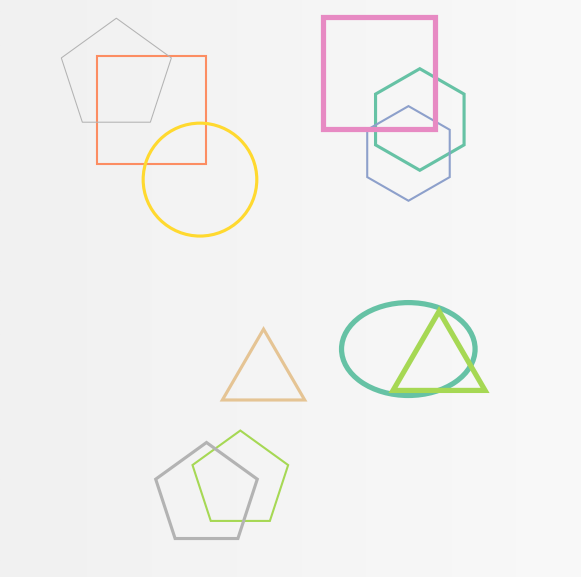[{"shape": "oval", "thickness": 2.5, "radius": 0.57, "center": [0.702, 0.395]}, {"shape": "hexagon", "thickness": 1.5, "radius": 0.44, "center": [0.722, 0.792]}, {"shape": "square", "thickness": 1, "radius": 0.47, "center": [0.26, 0.809]}, {"shape": "hexagon", "thickness": 1, "radius": 0.41, "center": [0.703, 0.733]}, {"shape": "square", "thickness": 2.5, "radius": 0.48, "center": [0.651, 0.873]}, {"shape": "pentagon", "thickness": 1, "radius": 0.43, "center": [0.413, 0.167]}, {"shape": "triangle", "thickness": 2.5, "radius": 0.46, "center": [0.755, 0.369]}, {"shape": "circle", "thickness": 1.5, "radius": 0.49, "center": [0.344, 0.688]}, {"shape": "triangle", "thickness": 1.5, "radius": 0.41, "center": [0.453, 0.347]}, {"shape": "pentagon", "thickness": 1.5, "radius": 0.46, "center": [0.355, 0.141]}, {"shape": "pentagon", "thickness": 0.5, "radius": 0.5, "center": [0.2, 0.868]}]